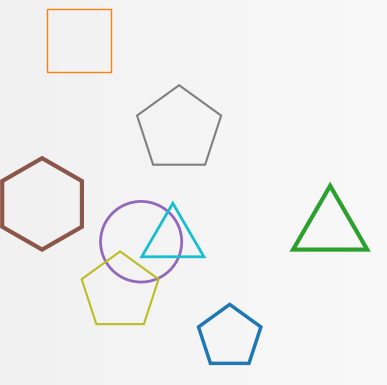[{"shape": "pentagon", "thickness": 2.5, "radius": 0.42, "center": [0.593, 0.125]}, {"shape": "square", "thickness": 1, "radius": 0.41, "center": [0.204, 0.894]}, {"shape": "triangle", "thickness": 3, "radius": 0.55, "center": [0.852, 0.407]}, {"shape": "circle", "thickness": 2, "radius": 0.52, "center": [0.364, 0.372]}, {"shape": "hexagon", "thickness": 3, "radius": 0.59, "center": [0.109, 0.47]}, {"shape": "pentagon", "thickness": 1.5, "radius": 0.57, "center": [0.462, 0.665]}, {"shape": "pentagon", "thickness": 1.5, "radius": 0.52, "center": [0.31, 0.243]}, {"shape": "triangle", "thickness": 2, "radius": 0.46, "center": [0.446, 0.379]}]